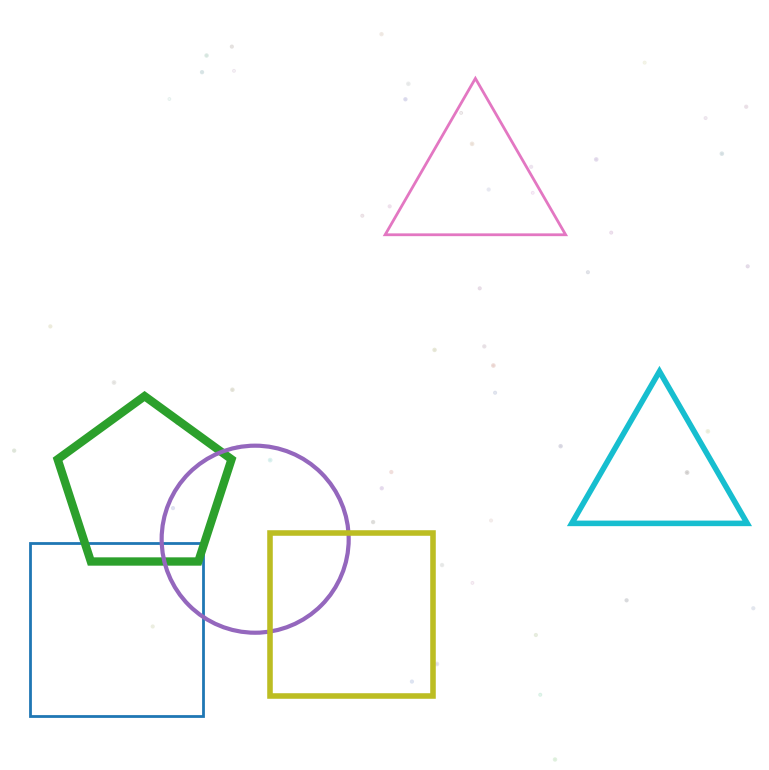[{"shape": "square", "thickness": 1, "radius": 0.56, "center": [0.151, 0.182]}, {"shape": "pentagon", "thickness": 3, "radius": 0.59, "center": [0.188, 0.367]}, {"shape": "circle", "thickness": 1.5, "radius": 0.61, "center": [0.331, 0.3]}, {"shape": "triangle", "thickness": 1, "radius": 0.68, "center": [0.617, 0.763]}, {"shape": "square", "thickness": 2, "radius": 0.53, "center": [0.457, 0.202]}, {"shape": "triangle", "thickness": 2, "radius": 0.66, "center": [0.856, 0.386]}]